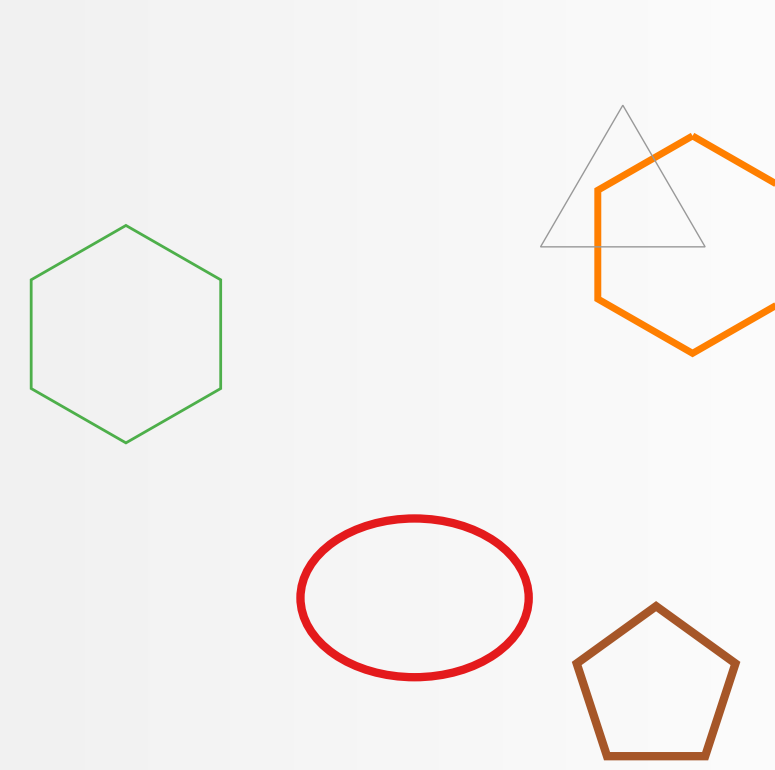[{"shape": "oval", "thickness": 3, "radius": 0.74, "center": [0.535, 0.224]}, {"shape": "hexagon", "thickness": 1, "radius": 0.71, "center": [0.163, 0.566]}, {"shape": "hexagon", "thickness": 2.5, "radius": 0.71, "center": [0.894, 0.682]}, {"shape": "pentagon", "thickness": 3, "radius": 0.54, "center": [0.847, 0.105]}, {"shape": "triangle", "thickness": 0.5, "radius": 0.61, "center": [0.804, 0.741]}]